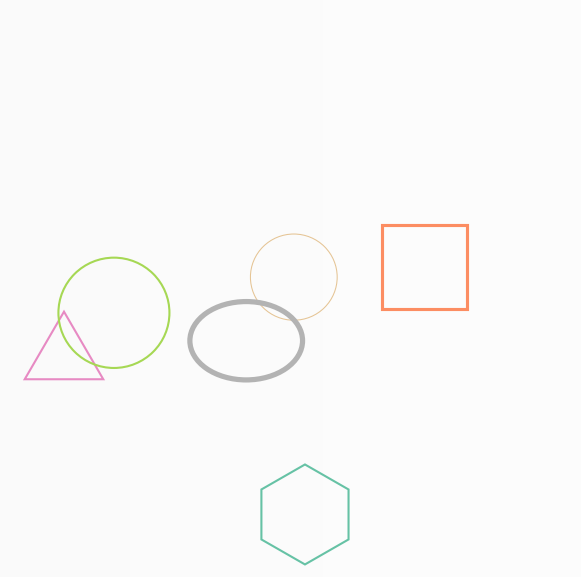[{"shape": "hexagon", "thickness": 1, "radius": 0.43, "center": [0.525, 0.108]}, {"shape": "square", "thickness": 1.5, "radius": 0.36, "center": [0.73, 0.537]}, {"shape": "triangle", "thickness": 1, "radius": 0.39, "center": [0.11, 0.381]}, {"shape": "circle", "thickness": 1, "radius": 0.48, "center": [0.196, 0.457]}, {"shape": "circle", "thickness": 0.5, "radius": 0.37, "center": [0.505, 0.519]}, {"shape": "oval", "thickness": 2.5, "radius": 0.48, "center": [0.424, 0.409]}]